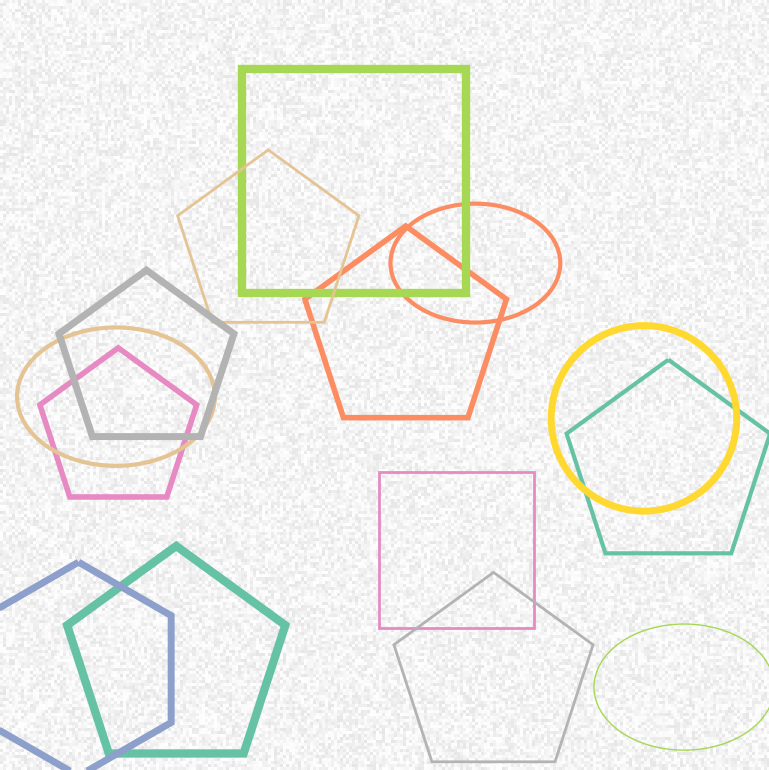[{"shape": "pentagon", "thickness": 1.5, "radius": 0.69, "center": [0.868, 0.394]}, {"shape": "pentagon", "thickness": 3, "radius": 0.74, "center": [0.229, 0.142]}, {"shape": "oval", "thickness": 1.5, "radius": 0.55, "center": [0.617, 0.658]}, {"shape": "pentagon", "thickness": 2, "radius": 0.69, "center": [0.527, 0.569]}, {"shape": "hexagon", "thickness": 2.5, "radius": 0.69, "center": [0.102, 0.131]}, {"shape": "pentagon", "thickness": 2, "radius": 0.54, "center": [0.154, 0.441]}, {"shape": "square", "thickness": 1, "radius": 0.51, "center": [0.593, 0.286]}, {"shape": "oval", "thickness": 0.5, "radius": 0.59, "center": [0.888, 0.108]}, {"shape": "square", "thickness": 3, "radius": 0.73, "center": [0.46, 0.765]}, {"shape": "circle", "thickness": 2.5, "radius": 0.6, "center": [0.836, 0.457]}, {"shape": "pentagon", "thickness": 1, "radius": 0.62, "center": [0.348, 0.682]}, {"shape": "oval", "thickness": 1.5, "radius": 0.64, "center": [0.151, 0.485]}, {"shape": "pentagon", "thickness": 2.5, "radius": 0.6, "center": [0.19, 0.53]}, {"shape": "pentagon", "thickness": 1, "radius": 0.68, "center": [0.641, 0.121]}]